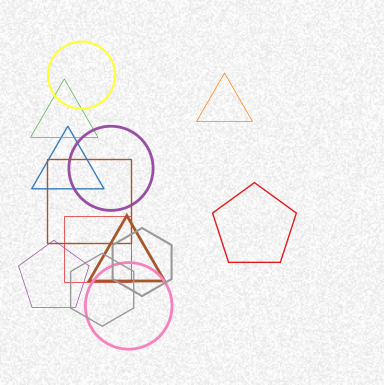[{"shape": "pentagon", "thickness": 1, "radius": 0.57, "center": [0.661, 0.411]}, {"shape": "square", "thickness": 0.5, "radius": 0.43, "center": [0.254, 0.353]}, {"shape": "triangle", "thickness": 1, "radius": 0.54, "center": [0.176, 0.564]}, {"shape": "triangle", "thickness": 0.5, "radius": 0.51, "center": [0.167, 0.694]}, {"shape": "circle", "thickness": 2, "radius": 0.55, "center": [0.288, 0.563]}, {"shape": "pentagon", "thickness": 0.5, "radius": 0.48, "center": [0.14, 0.28]}, {"shape": "triangle", "thickness": 0.5, "radius": 0.42, "center": [0.583, 0.726]}, {"shape": "circle", "thickness": 1.5, "radius": 0.44, "center": [0.212, 0.805]}, {"shape": "triangle", "thickness": 2, "radius": 0.57, "center": [0.329, 0.327]}, {"shape": "square", "thickness": 1, "radius": 0.54, "center": [0.231, 0.478]}, {"shape": "circle", "thickness": 2, "radius": 0.56, "center": [0.334, 0.206]}, {"shape": "hexagon", "thickness": 1.5, "radius": 0.44, "center": [0.369, 0.319]}, {"shape": "hexagon", "thickness": 1, "radius": 0.47, "center": [0.265, 0.247]}]